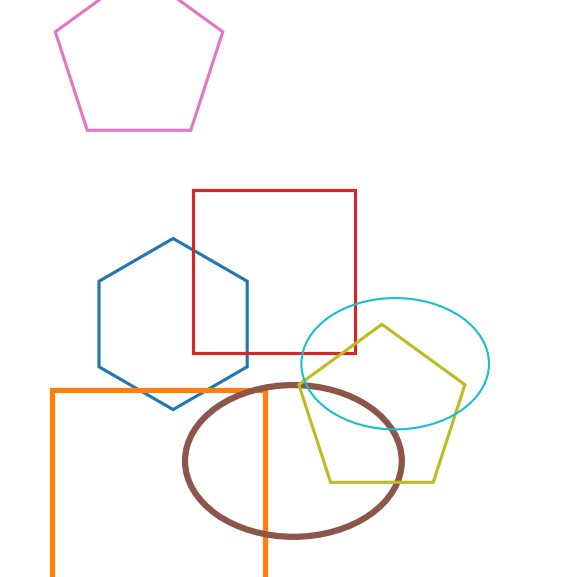[{"shape": "hexagon", "thickness": 1.5, "radius": 0.74, "center": [0.3, 0.438]}, {"shape": "square", "thickness": 2.5, "radius": 0.92, "center": [0.274, 0.139]}, {"shape": "square", "thickness": 1.5, "radius": 0.7, "center": [0.475, 0.529]}, {"shape": "oval", "thickness": 3, "radius": 0.94, "center": [0.508, 0.201]}, {"shape": "pentagon", "thickness": 1.5, "radius": 0.76, "center": [0.241, 0.897]}, {"shape": "pentagon", "thickness": 1.5, "radius": 0.76, "center": [0.661, 0.286]}, {"shape": "oval", "thickness": 1, "radius": 0.81, "center": [0.684, 0.369]}]